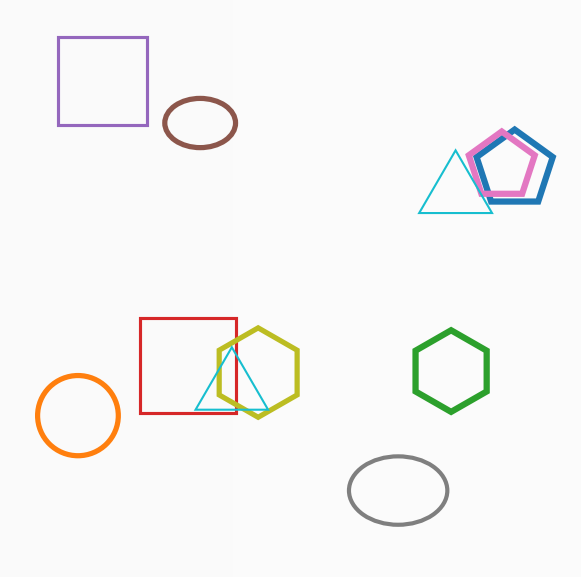[{"shape": "pentagon", "thickness": 3, "radius": 0.34, "center": [0.885, 0.706]}, {"shape": "circle", "thickness": 2.5, "radius": 0.35, "center": [0.134, 0.279]}, {"shape": "hexagon", "thickness": 3, "radius": 0.35, "center": [0.776, 0.357]}, {"shape": "square", "thickness": 1.5, "radius": 0.41, "center": [0.323, 0.366]}, {"shape": "square", "thickness": 1.5, "radius": 0.38, "center": [0.176, 0.858]}, {"shape": "oval", "thickness": 2.5, "radius": 0.3, "center": [0.344, 0.786]}, {"shape": "pentagon", "thickness": 3, "radius": 0.3, "center": [0.863, 0.712]}, {"shape": "oval", "thickness": 2, "radius": 0.42, "center": [0.685, 0.15]}, {"shape": "hexagon", "thickness": 2.5, "radius": 0.39, "center": [0.444, 0.354]}, {"shape": "triangle", "thickness": 1, "radius": 0.36, "center": [0.399, 0.326]}, {"shape": "triangle", "thickness": 1, "radius": 0.36, "center": [0.784, 0.666]}]